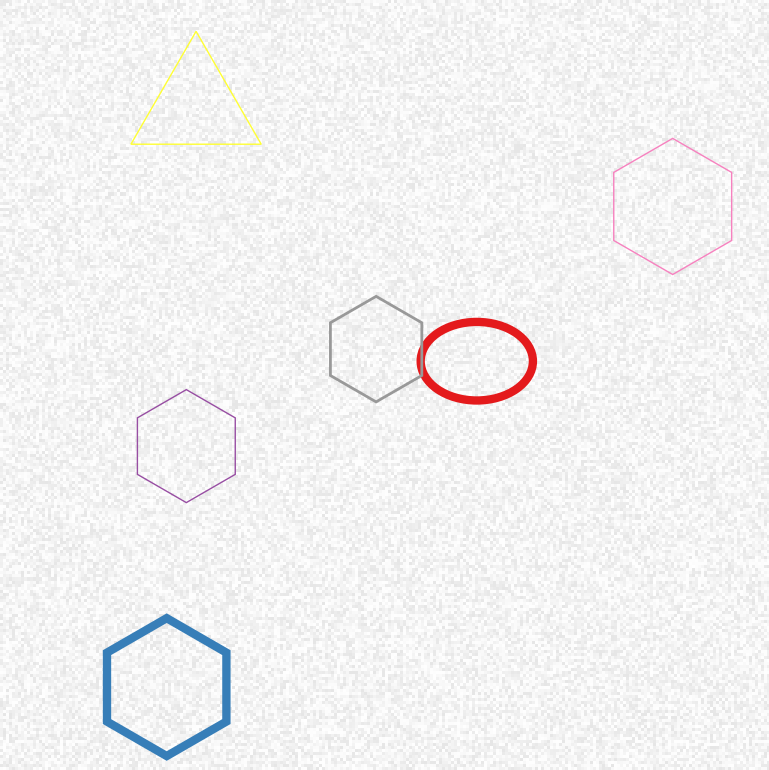[{"shape": "oval", "thickness": 3, "radius": 0.36, "center": [0.619, 0.531]}, {"shape": "hexagon", "thickness": 3, "radius": 0.45, "center": [0.216, 0.108]}, {"shape": "hexagon", "thickness": 0.5, "radius": 0.37, "center": [0.242, 0.421]}, {"shape": "triangle", "thickness": 0.5, "radius": 0.49, "center": [0.255, 0.862]}, {"shape": "hexagon", "thickness": 0.5, "radius": 0.44, "center": [0.874, 0.732]}, {"shape": "hexagon", "thickness": 1, "radius": 0.34, "center": [0.488, 0.547]}]